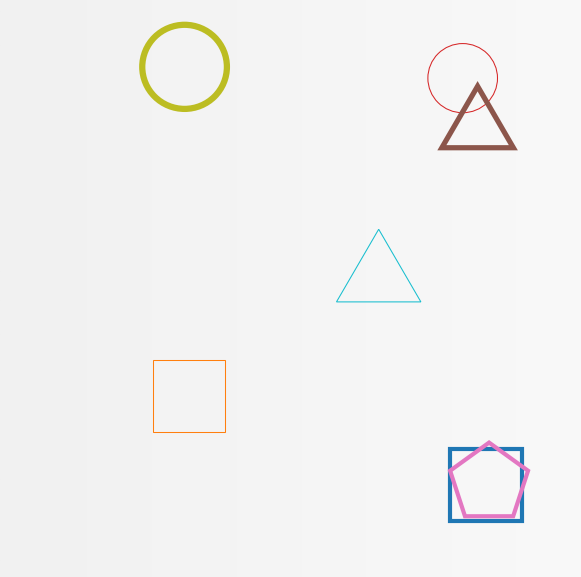[{"shape": "square", "thickness": 2, "radius": 0.31, "center": [0.836, 0.159]}, {"shape": "square", "thickness": 0.5, "radius": 0.31, "center": [0.325, 0.313]}, {"shape": "circle", "thickness": 0.5, "radius": 0.3, "center": [0.796, 0.864]}, {"shape": "triangle", "thickness": 2.5, "radius": 0.36, "center": [0.822, 0.779]}, {"shape": "pentagon", "thickness": 2, "radius": 0.35, "center": [0.841, 0.162]}, {"shape": "circle", "thickness": 3, "radius": 0.36, "center": [0.318, 0.883]}, {"shape": "triangle", "thickness": 0.5, "radius": 0.42, "center": [0.652, 0.518]}]